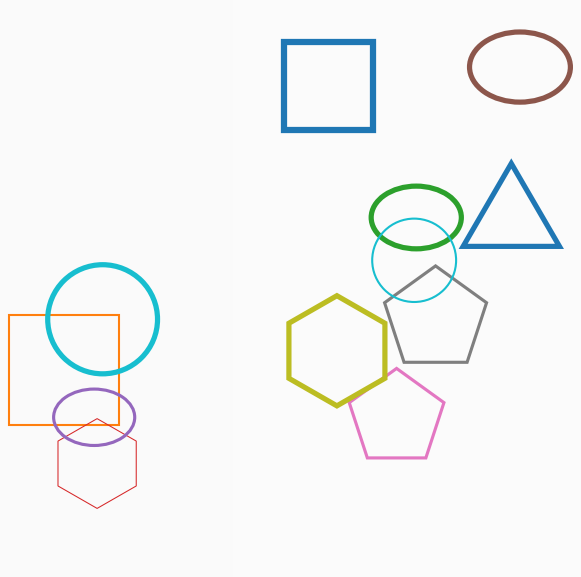[{"shape": "triangle", "thickness": 2.5, "radius": 0.48, "center": [0.88, 0.62]}, {"shape": "square", "thickness": 3, "radius": 0.39, "center": [0.565, 0.85]}, {"shape": "square", "thickness": 1, "radius": 0.47, "center": [0.11, 0.358]}, {"shape": "oval", "thickness": 2.5, "radius": 0.39, "center": [0.716, 0.623]}, {"shape": "hexagon", "thickness": 0.5, "radius": 0.39, "center": [0.167, 0.196]}, {"shape": "oval", "thickness": 1.5, "radius": 0.35, "center": [0.162, 0.277]}, {"shape": "oval", "thickness": 2.5, "radius": 0.43, "center": [0.895, 0.883]}, {"shape": "pentagon", "thickness": 1.5, "radius": 0.43, "center": [0.682, 0.275]}, {"shape": "pentagon", "thickness": 1.5, "radius": 0.46, "center": [0.749, 0.446]}, {"shape": "hexagon", "thickness": 2.5, "radius": 0.48, "center": [0.58, 0.392]}, {"shape": "circle", "thickness": 2.5, "radius": 0.47, "center": [0.177, 0.446]}, {"shape": "circle", "thickness": 1, "radius": 0.36, "center": [0.713, 0.548]}]